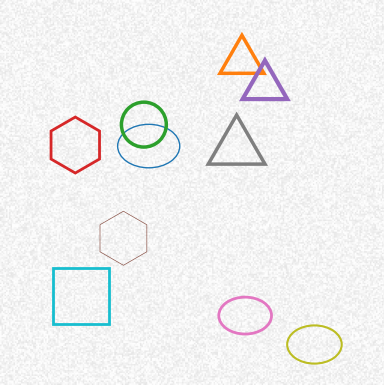[{"shape": "oval", "thickness": 1, "radius": 0.4, "center": [0.386, 0.621]}, {"shape": "triangle", "thickness": 2.5, "radius": 0.33, "center": [0.628, 0.843]}, {"shape": "circle", "thickness": 2.5, "radius": 0.29, "center": [0.374, 0.676]}, {"shape": "hexagon", "thickness": 2, "radius": 0.36, "center": [0.196, 0.623]}, {"shape": "triangle", "thickness": 3, "radius": 0.33, "center": [0.688, 0.776]}, {"shape": "hexagon", "thickness": 0.5, "radius": 0.35, "center": [0.321, 0.381]}, {"shape": "oval", "thickness": 2, "radius": 0.34, "center": [0.637, 0.18]}, {"shape": "triangle", "thickness": 2.5, "radius": 0.43, "center": [0.615, 0.616]}, {"shape": "oval", "thickness": 1.5, "radius": 0.35, "center": [0.817, 0.105]}, {"shape": "square", "thickness": 2, "radius": 0.37, "center": [0.21, 0.232]}]